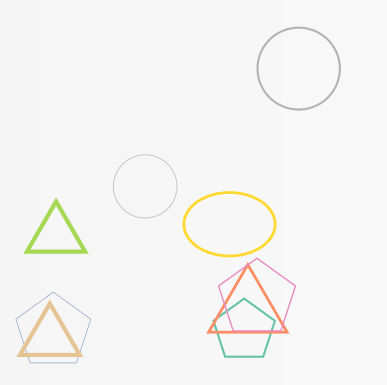[{"shape": "pentagon", "thickness": 1.5, "radius": 0.42, "center": [0.63, 0.141]}, {"shape": "triangle", "thickness": 2, "radius": 0.58, "center": [0.64, 0.196]}, {"shape": "pentagon", "thickness": 0.5, "radius": 0.51, "center": [0.138, 0.14]}, {"shape": "pentagon", "thickness": 1, "radius": 0.52, "center": [0.663, 0.225]}, {"shape": "triangle", "thickness": 3, "radius": 0.43, "center": [0.145, 0.39]}, {"shape": "oval", "thickness": 2, "radius": 0.59, "center": [0.592, 0.418]}, {"shape": "triangle", "thickness": 3, "radius": 0.45, "center": [0.129, 0.123]}, {"shape": "circle", "thickness": 1.5, "radius": 0.53, "center": [0.771, 0.822]}, {"shape": "circle", "thickness": 0.5, "radius": 0.41, "center": [0.375, 0.516]}]